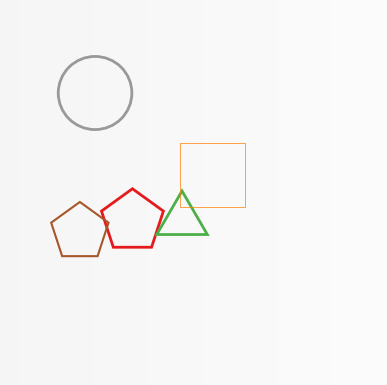[{"shape": "pentagon", "thickness": 2, "radius": 0.42, "center": [0.342, 0.426]}, {"shape": "triangle", "thickness": 2, "radius": 0.38, "center": [0.47, 0.429]}, {"shape": "square", "thickness": 0.5, "radius": 0.41, "center": [0.549, 0.545]}, {"shape": "pentagon", "thickness": 1.5, "radius": 0.39, "center": [0.206, 0.398]}, {"shape": "circle", "thickness": 2, "radius": 0.47, "center": [0.245, 0.758]}]